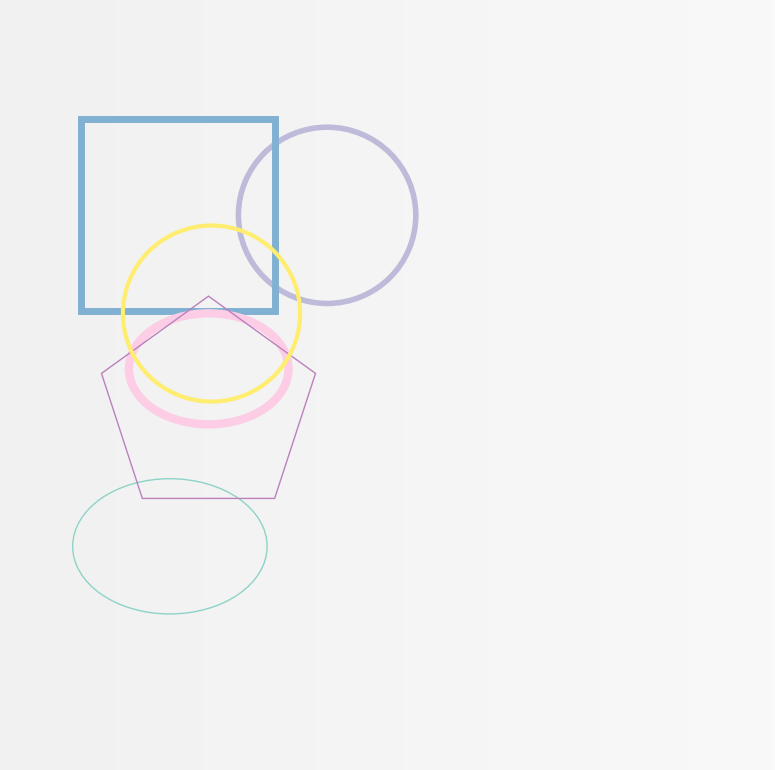[{"shape": "oval", "thickness": 0.5, "radius": 0.63, "center": [0.219, 0.29]}, {"shape": "circle", "thickness": 2, "radius": 0.57, "center": [0.422, 0.72]}, {"shape": "square", "thickness": 2.5, "radius": 0.62, "center": [0.23, 0.721]}, {"shape": "oval", "thickness": 3, "radius": 0.52, "center": [0.269, 0.521]}, {"shape": "pentagon", "thickness": 0.5, "radius": 0.73, "center": [0.269, 0.47]}, {"shape": "circle", "thickness": 1.5, "radius": 0.57, "center": [0.273, 0.593]}]